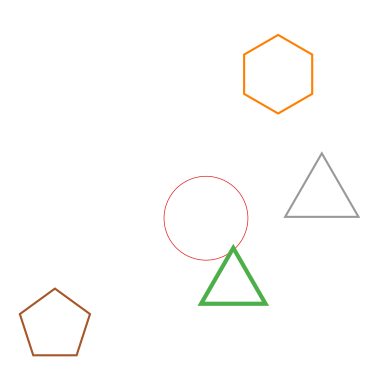[{"shape": "circle", "thickness": 0.5, "radius": 0.54, "center": [0.535, 0.433]}, {"shape": "triangle", "thickness": 3, "radius": 0.48, "center": [0.606, 0.259]}, {"shape": "hexagon", "thickness": 1.5, "radius": 0.51, "center": [0.722, 0.807]}, {"shape": "pentagon", "thickness": 1.5, "radius": 0.48, "center": [0.143, 0.155]}, {"shape": "triangle", "thickness": 1.5, "radius": 0.55, "center": [0.836, 0.492]}]